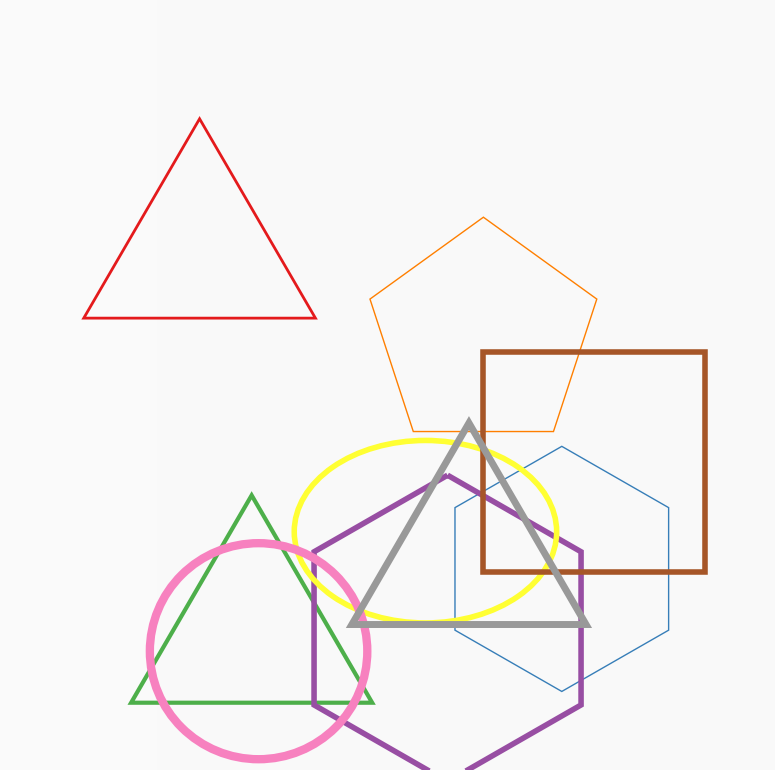[{"shape": "triangle", "thickness": 1, "radius": 0.86, "center": [0.258, 0.673]}, {"shape": "hexagon", "thickness": 0.5, "radius": 0.8, "center": [0.725, 0.261]}, {"shape": "triangle", "thickness": 1.5, "radius": 0.9, "center": [0.325, 0.177]}, {"shape": "hexagon", "thickness": 2, "radius": 0.99, "center": [0.577, 0.184]}, {"shape": "pentagon", "thickness": 0.5, "radius": 0.77, "center": [0.624, 0.564]}, {"shape": "oval", "thickness": 2, "radius": 0.85, "center": [0.549, 0.309]}, {"shape": "square", "thickness": 2, "radius": 0.71, "center": [0.767, 0.401]}, {"shape": "circle", "thickness": 3, "radius": 0.7, "center": [0.334, 0.154]}, {"shape": "triangle", "thickness": 2.5, "radius": 0.87, "center": [0.605, 0.276]}]